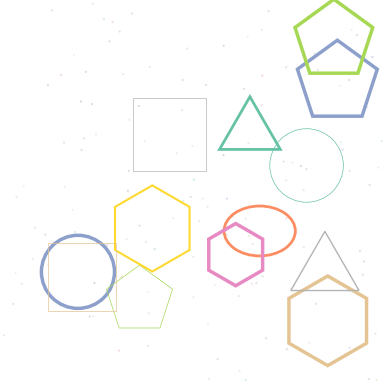[{"shape": "circle", "thickness": 0.5, "radius": 0.48, "center": [0.796, 0.57]}, {"shape": "triangle", "thickness": 2, "radius": 0.46, "center": [0.649, 0.658]}, {"shape": "oval", "thickness": 2, "radius": 0.46, "center": [0.675, 0.4]}, {"shape": "circle", "thickness": 2.5, "radius": 0.47, "center": [0.202, 0.294]}, {"shape": "pentagon", "thickness": 2.5, "radius": 0.55, "center": [0.876, 0.786]}, {"shape": "hexagon", "thickness": 2.5, "radius": 0.4, "center": [0.612, 0.339]}, {"shape": "pentagon", "thickness": 0.5, "radius": 0.45, "center": [0.362, 0.221]}, {"shape": "pentagon", "thickness": 2.5, "radius": 0.53, "center": [0.867, 0.896]}, {"shape": "hexagon", "thickness": 1.5, "radius": 0.56, "center": [0.396, 0.407]}, {"shape": "square", "thickness": 0.5, "radius": 0.44, "center": [0.214, 0.28]}, {"shape": "hexagon", "thickness": 2.5, "radius": 0.58, "center": [0.851, 0.167]}, {"shape": "square", "thickness": 0.5, "radius": 0.47, "center": [0.44, 0.652]}, {"shape": "triangle", "thickness": 1, "radius": 0.51, "center": [0.844, 0.297]}]